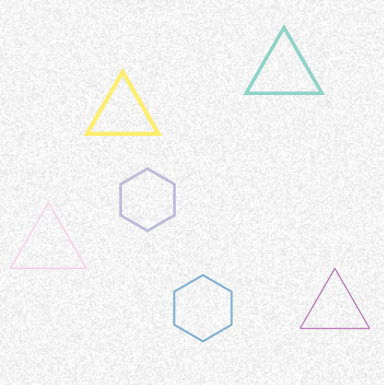[{"shape": "triangle", "thickness": 2.5, "radius": 0.57, "center": [0.738, 0.815]}, {"shape": "hexagon", "thickness": 2, "radius": 0.4, "center": [0.383, 0.481]}, {"shape": "hexagon", "thickness": 1.5, "radius": 0.43, "center": [0.527, 0.199]}, {"shape": "triangle", "thickness": 1, "radius": 0.57, "center": [0.126, 0.36]}, {"shape": "triangle", "thickness": 1, "radius": 0.52, "center": [0.87, 0.199]}, {"shape": "triangle", "thickness": 3, "radius": 0.54, "center": [0.319, 0.706]}]